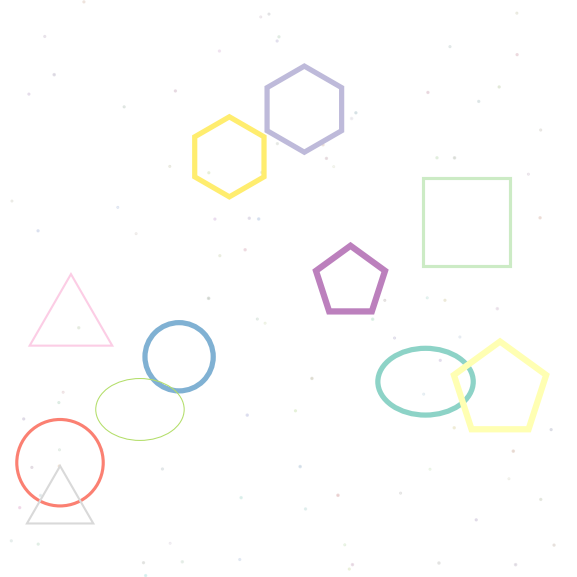[{"shape": "oval", "thickness": 2.5, "radius": 0.41, "center": [0.737, 0.338]}, {"shape": "pentagon", "thickness": 3, "radius": 0.42, "center": [0.866, 0.324]}, {"shape": "hexagon", "thickness": 2.5, "radius": 0.37, "center": [0.527, 0.81]}, {"shape": "circle", "thickness": 1.5, "radius": 0.37, "center": [0.104, 0.198]}, {"shape": "circle", "thickness": 2.5, "radius": 0.3, "center": [0.31, 0.381]}, {"shape": "oval", "thickness": 0.5, "radius": 0.38, "center": [0.242, 0.29]}, {"shape": "triangle", "thickness": 1, "radius": 0.41, "center": [0.123, 0.442]}, {"shape": "triangle", "thickness": 1, "radius": 0.33, "center": [0.104, 0.126]}, {"shape": "pentagon", "thickness": 3, "radius": 0.31, "center": [0.607, 0.511]}, {"shape": "square", "thickness": 1.5, "radius": 0.38, "center": [0.808, 0.615]}, {"shape": "hexagon", "thickness": 2.5, "radius": 0.35, "center": [0.397, 0.728]}]